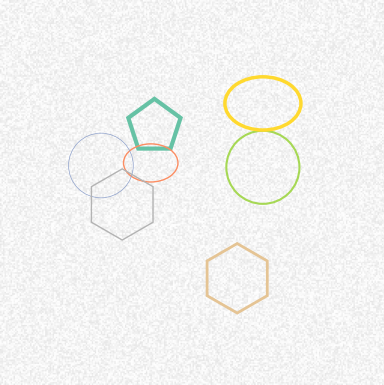[{"shape": "pentagon", "thickness": 3, "radius": 0.36, "center": [0.401, 0.672]}, {"shape": "oval", "thickness": 1, "radius": 0.35, "center": [0.392, 0.577]}, {"shape": "circle", "thickness": 0.5, "radius": 0.42, "center": [0.262, 0.57]}, {"shape": "circle", "thickness": 1.5, "radius": 0.47, "center": [0.683, 0.565]}, {"shape": "oval", "thickness": 2.5, "radius": 0.49, "center": [0.683, 0.731]}, {"shape": "hexagon", "thickness": 2, "radius": 0.45, "center": [0.616, 0.277]}, {"shape": "hexagon", "thickness": 1, "radius": 0.46, "center": [0.317, 0.469]}]